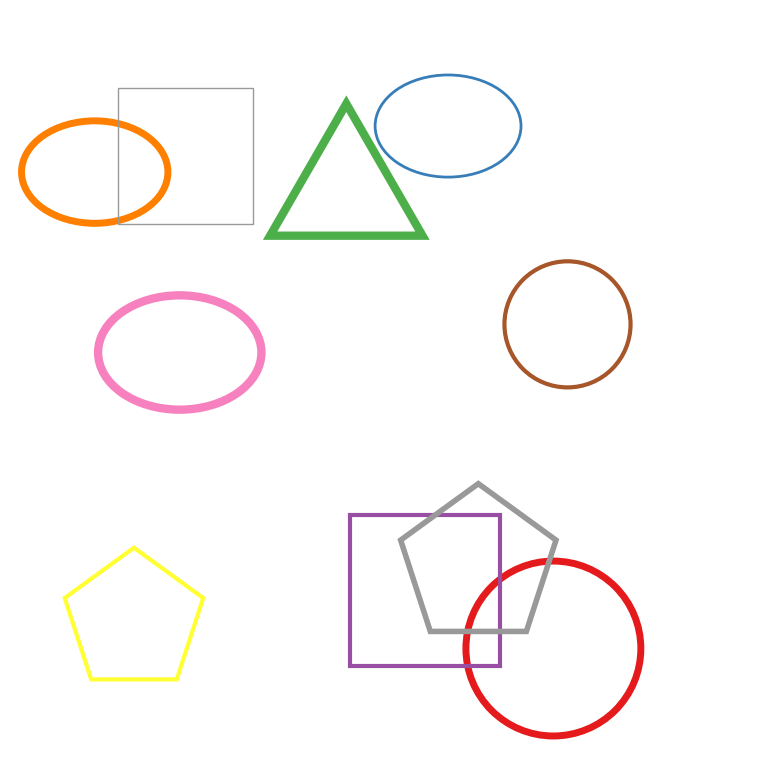[{"shape": "circle", "thickness": 2.5, "radius": 0.57, "center": [0.719, 0.158]}, {"shape": "oval", "thickness": 1, "radius": 0.47, "center": [0.582, 0.836]}, {"shape": "triangle", "thickness": 3, "radius": 0.57, "center": [0.45, 0.751]}, {"shape": "square", "thickness": 1.5, "radius": 0.49, "center": [0.552, 0.233]}, {"shape": "oval", "thickness": 2.5, "radius": 0.48, "center": [0.123, 0.777]}, {"shape": "pentagon", "thickness": 1.5, "radius": 0.47, "center": [0.174, 0.194]}, {"shape": "circle", "thickness": 1.5, "radius": 0.41, "center": [0.737, 0.579]}, {"shape": "oval", "thickness": 3, "radius": 0.53, "center": [0.233, 0.542]}, {"shape": "square", "thickness": 0.5, "radius": 0.44, "center": [0.241, 0.798]}, {"shape": "pentagon", "thickness": 2, "radius": 0.53, "center": [0.621, 0.266]}]